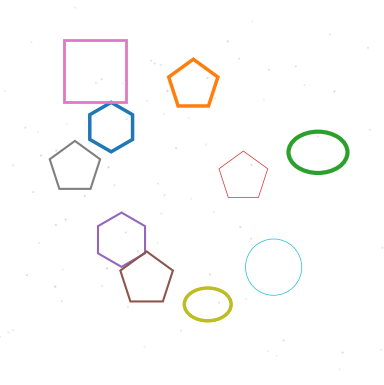[{"shape": "hexagon", "thickness": 2.5, "radius": 0.32, "center": [0.289, 0.67]}, {"shape": "pentagon", "thickness": 2.5, "radius": 0.34, "center": [0.502, 0.779]}, {"shape": "oval", "thickness": 3, "radius": 0.38, "center": [0.826, 0.604]}, {"shape": "pentagon", "thickness": 0.5, "radius": 0.33, "center": [0.632, 0.541]}, {"shape": "hexagon", "thickness": 1.5, "radius": 0.35, "center": [0.316, 0.377]}, {"shape": "pentagon", "thickness": 1.5, "radius": 0.36, "center": [0.381, 0.275]}, {"shape": "square", "thickness": 2, "radius": 0.4, "center": [0.247, 0.816]}, {"shape": "pentagon", "thickness": 1.5, "radius": 0.34, "center": [0.195, 0.565]}, {"shape": "oval", "thickness": 2.5, "radius": 0.3, "center": [0.54, 0.209]}, {"shape": "circle", "thickness": 0.5, "radius": 0.37, "center": [0.711, 0.306]}]